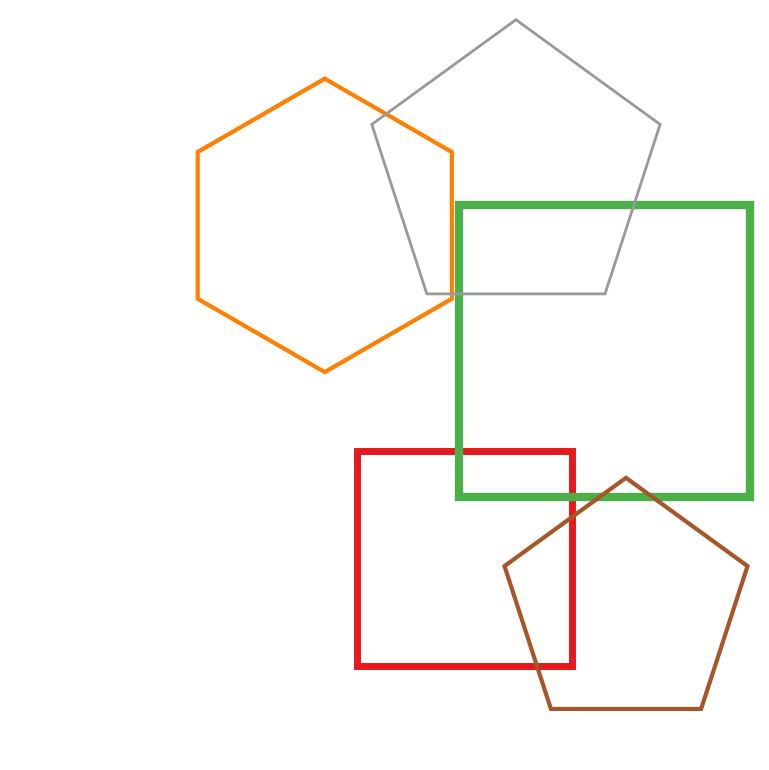[{"shape": "square", "thickness": 2.5, "radius": 0.7, "center": [0.603, 0.274]}, {"shape": "square", "thickness": 3, "radius": 0.95, "center": [0.785, 0.545]}, {"shape": "hexagon", "thickness": 1.5, "radius": 0.95, "center": [0.422, 0.707]}, {"shape": "pentagon", "thickness": 1.5, "radius": 0.83, "center": [0.813, 0.214]}, {"shape": "pentagon", "thickness": 1, "radius": 0.98, "center": [0.67, 0.778]}]